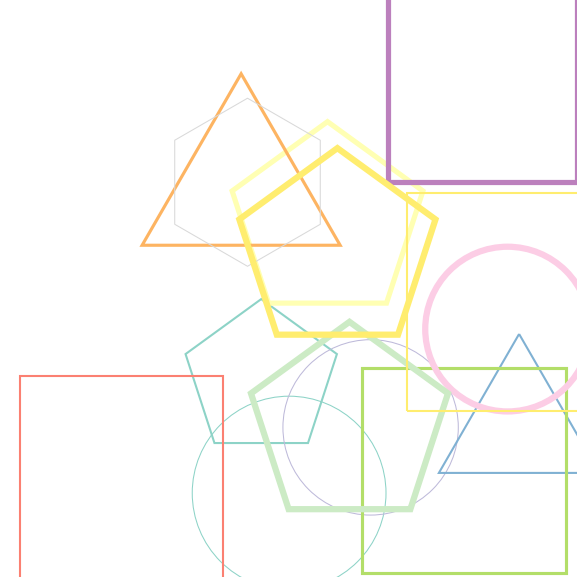[{"shape": "circle", "thickness": 0.5, "radius": 0.84, "center": [0.501, 0.145]}, {"shape": "pentagon", "thickness": 1, "radius": 0.69, "center": [0.452, 0.343]}, {"shape": "pentagon", "thickness": 2.5, "radius": 0.87, "center": [0.567, 0.615]}, {"shape": "circle", "thickness": 0.5, "radius": 0.76, "center": [0.642, 0.259]}, {"shape": "square", "thickness": 1, "radius": 0.88, "center": [0.21, 0.172]}, {"shape": "triangle", "thickness": 1, "radius": 0.8, "center": [0.899, 0.26]}, {"shape": "triangle", "thickness": 1.5, "radius": 0.99, "center": [0.418, 0.673]}, {"shape": "square", "thickness": 1.5, "radius": 0.89, "center": [0.803, 0.185]}, {"shape": "circle", "thickness": 3, "radius": 0.71, "center": [0.879, 0.429]}, {"shape": "hexagon", "thickness": 0.5, "radius": 0.73, "center": [0.429, 0.684]}, {"shape": "square", "thickness": 2.5, "radius": 0.82, "center": [0.835, 0.848]}, {"shape": "pentagon", "thickness": 3, "radius": 0.9, "center": [0.605, 0.263]}, {"shape": "square", "thickness": 1, "radius": 0.95, "center": [0.895, 0.476]}, {"shape": "pentagon", "thickness": 3, "radius": 0.89, "center": [0.584, 0.564]}]